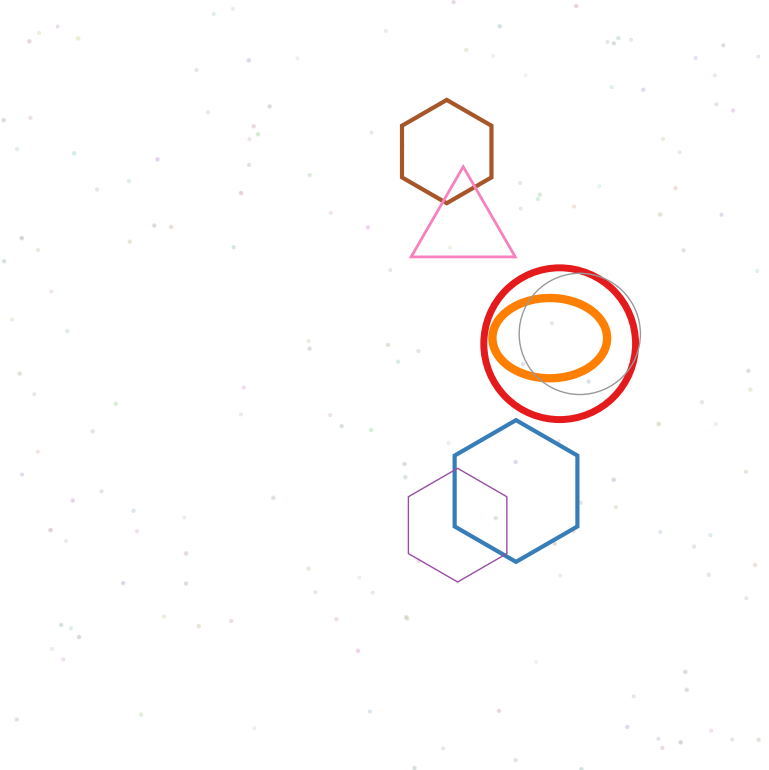[{"shape": "circle", "thickness": 2.5, "radius": 0.49, "center": [0.727, 0.554]}, {"shape": "hexagon", "thickness": 1.5, "radius": 0.46, "center": [0.67, 0.362]}, {"shape": "hexagon", "thickness": 0.5, "radius": 0.37, "center": [0.594, 0.318]}, {"shape": "oval", "thickness": 3, "radius": 0.37, "center": [0.714, 0.561]}, {"shape": "hexagon", "thickness": 1.5, "radius": 0.34, "center": [0.58, 0.803]}, {"shape": "triangle", "thickness": 1, "radius": 0.39, "center": [0.602, 0.705]}, {"shape": "circle", "thickness": 0.5, "radius": 0.39, "center": [0.753, 0.566]}]